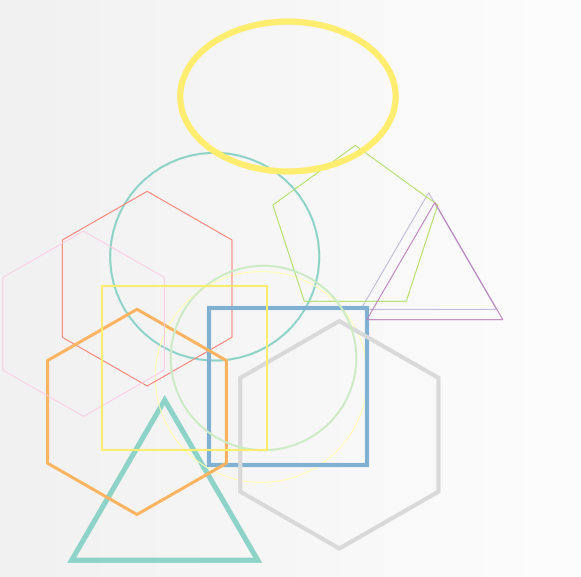[{"shape": "triangle", "thickness": 2.5, "radius": 0.92, "center": [0.283, 0.121]}, {"shape": "circle", "thickness": 1, "radius": 0.9, "center": [0.369, 0.555]}, {"shape": "circle", "thickness": 0.5, "radius": 0.91, "center": [0.45, 0.346]}, {"shape": "triangle", "thickness": 0.5, "radius": 0.67, "center": [0.737, 0.531]}, {"shape": "hexagon", "thickness": 0.5, "radius": 0.84, "center": [0.253, 0.499]}, {"shape": "square", "thickness": 2, "radius": 0.68, "center": [0.496, 0.33]}, {"shape": "hexagon", "thickness": 1.5, "radius": 0.89, "center": [0.236, 0.286]}, {"shape": "pentagon", "thickness": 0.5, "radius": 0.75, "center": [0.611, 0.598]}, {"shape": "hexagon", "thickness": 0.5, "radius": 0.8, "center": [0.144, 0.438]}, {"shape": "hexagon", "thickness": 2, "radius": 0.98, "center": [0.584, 0.246]}, {"shape": "triangle", "thickness": 0.5, "radius": 0.68, "center": [0.748, 0.513]}, {"shape": "circle", "thickness": 1, "radius": 0.8, "center": [0.453, 0.379]}, {"shape": "square", "thickness": 1, "radius": 0.71, "center": [0.317, 0.362]}, {"shape": "oval", "thickness": 3, "radius": 0.93, "center": [0.495, 0.832]}]